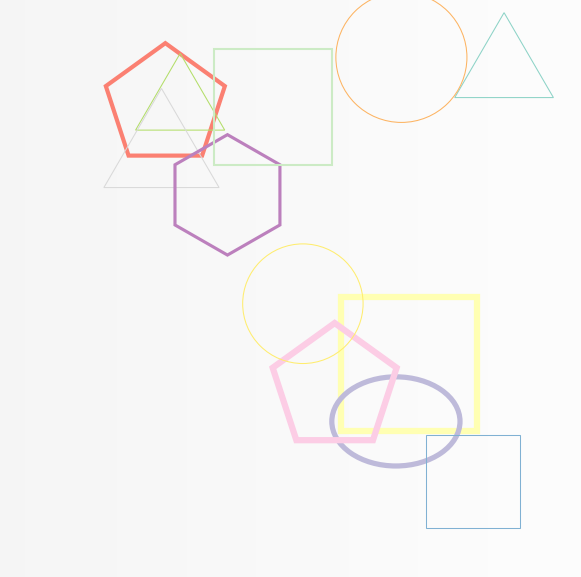[{"shape": "triangle", "thickness": 0.5, "radius": 0.49, "center": [0.867, 0.879]}, {"shape": "square", "thickness": 3, "radius": 0.58, "center": [0.703, 0.369]}, {"shape": "oval", "thickness": 2.5, "radius": 0.55, "center": [0.681, 0.269]}, {"shape": "pentagon", "thickness": 2, "radius": 0.54, "center": [0.284, 0.817]}, {"shape": "square", "thickness": 0.5, "radius": 0.4, "center": [0.814, 0.165]}, {"shape": "circle", "thickness": 0.5, "radius": 0.56, "center": [0.691, 0.9]}, {"shape": "triangle", "thickness": 0.5, "radius": 0.44, "center": [0.31, 0.818]}, {"shape": "pentagon", "thickness": 3, "radius": 0.56, "center": [0.576, 0.328]}, {"shape": "triangle", "thickness": 0.5, "radius": 0.57, "center": [0.278, 0.732]}, {"shape": "hexagon", "thickness": 1.5, "radius": 0.52, "center": [0.391, 0.662]}, {"shape": "square", "thickness": 1, "radius": 0.5, "center": [0.47, 0.814]}, {"shape": "circle", "thickness": 0.5, "radius": 0.52, "center": [0.521, 0.473]}]